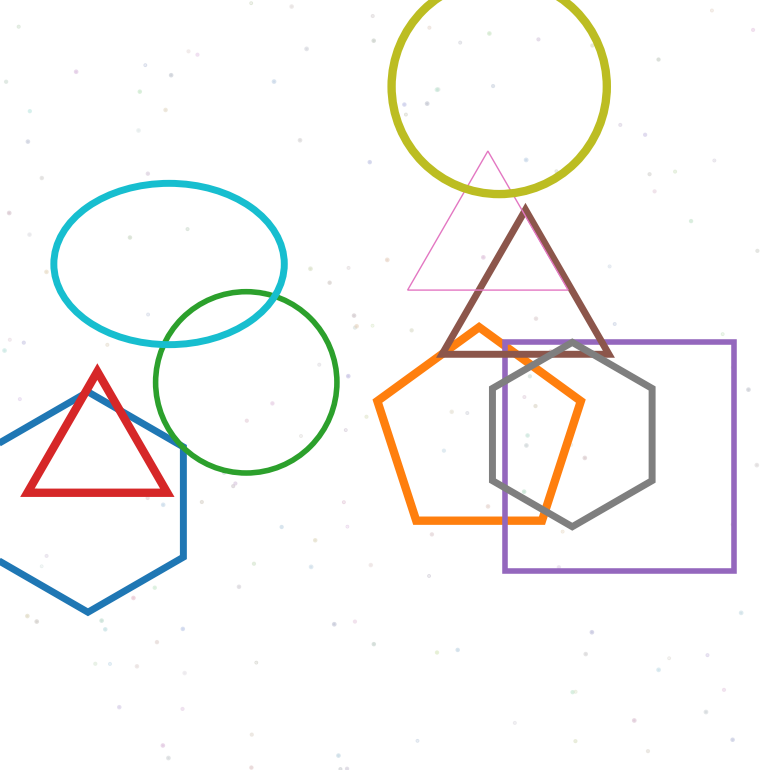[{"shape": "hexagon", "thickness": 2.5, "radius": 0.72, "center": [0.114, 0.348]}, {"shape": "pentagon", "thickness": 3, "radius": 0.69, "center": [0.622, 0.436]}, {"shape": "circle", "thickness": 2, "radius": 0.59, "center": [0.32, 0.503]}, {"shape": "triangle", "thickness": 3, "radius": 0.52, "center": [0.126, 0.413]}, {"shape": "square", "thickness": 2, "radius": 0.74, "center": [0.805, 0.407]}, {"shape": "triangle", "thickness": 2.5, "radius": 0.63, "center": [0.682, 0.602]}, {"shape": "triangle", "thickness": 0.5, "radius": 0.6, "center": [0.634, 0.683]}, {"shape": "hexagon", "thickness": 2.5, "radius": 0.6, "center": [0.743, 0.436]}, {"shape": "circle", "thickness": 3, "radius": 0.7, "center": [0.648, 0.888]}, {"shape": "oval", "thickness": 2.5, "radius": 0.75, "center": [0.22, 0.657]}]